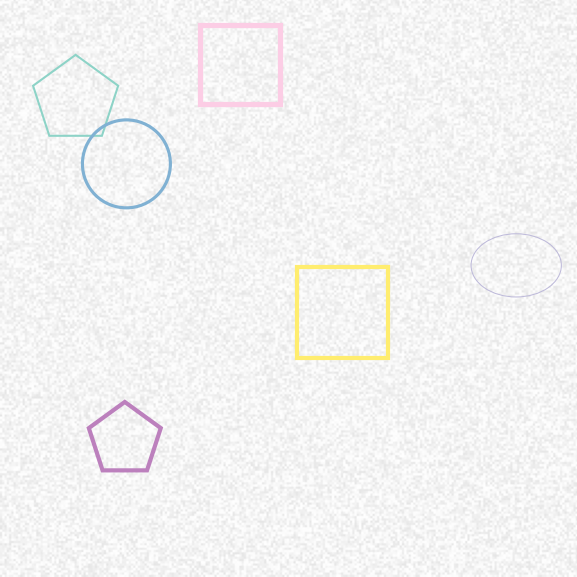[{"shape": "pentagon", "thickness": 1, "radius": 0.39, "center": [0.131, 0.827]}, {"shape": "oval", "thickness": 0.5, "radius": 0.39, "center": [0.894, 0.54]}, {"shape": "circle", "thickness": 1.5, "radius": 0.38, "center": [0.219, 0.715]}, {"shape": "square", "thickness": 2.5, "radius": 0.34, "center": [0.416, 0.887]}, {"shape": "pentagon", "thickness": 2, "radius": 0.33, "center": [0.216, 0.238]}, {"shape": "square", "thickness": 2, "radius": 0.39, "center": [0.593, 0.457]}]